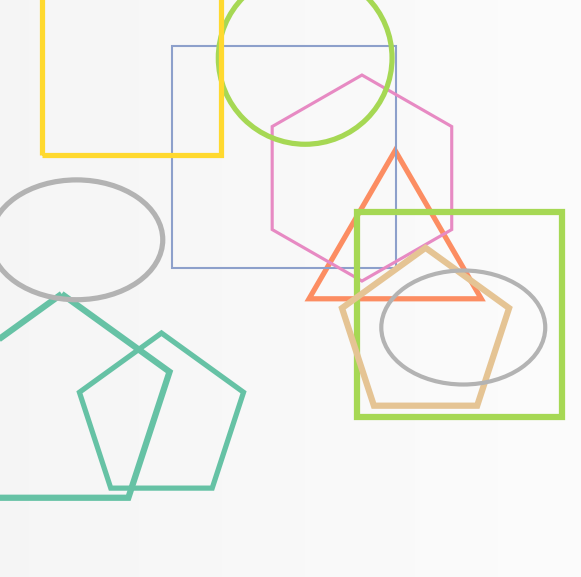[{"shape": "pentagon", "thickness": 3, "radius": 0.98, "center": [0.106, 0.295]}, {"shape": "pentagon", "thickness": 2.5, "radius": 0.74, "center": [0.278, 0.274]}, {"shape": "triangle", "thickness": 2.5, "radius": 0.86, "center": [0.68, 0.567]}, {"shape": "square", "thickness": 1, "radius": 0.96, "center": [0.489, 0.727]}, {"shape": "hexagon", "thickness": 1.5, "radius": 0.89, "center": [0.623, 0.691]}, {"shape": "circle", "thickness": 2.5, "radius": 0.75, "center": [0.525, 0.899]}, {"shape": "square", "thickness": 3, "radius": 0.88, "center": [0.791, 0.454]}, {"shape": "square", "thickness": 2.5, "radius": 0.77, "center": [0.226, 0.885]}, {"shape": "pentagon", "thickness": 3, "radius": 0.76, "center": [0.732, 0.419]}, {"shape": "oval", "thickness": 2, "radius": 0.71, "center": [0.797, 0.432]}, {"shape": "oval", "thickness": 2.5, "radius": 0.74, "center": [0.132, 0.584]}]